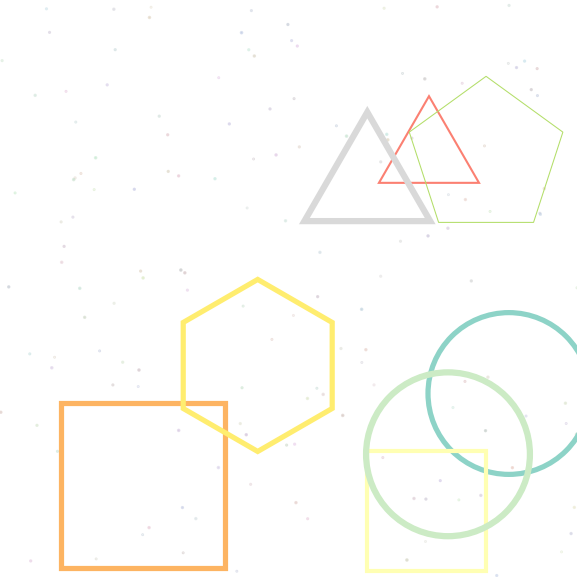[{"shape": "circle", "thickness": 2.5, "radius": 0.7, "center": [0.881, 0.318]}, {"shape": "square", "thickness": 2, "radius": 0.52, "center": [0.738, 0.114]}, {"shape": "triangle", "thickness": 1, "radius": 0.5, "center": [0.743, 0.733]}, {"shape": "square", "thickness": 2.5, "radius": 0.71, "center": [0.247, 0.159]}, {"shape": "pentagon", "thickness": 0.5, "radius": 0.7, "center": [0.842, 0.727]}, {"shape": "triangle", "thickness": 3, "radius": 0.63, "center": [0.636, 0.679]}, {"shape": "circle", "thickness": 3, "radius": 0.71, "center": [0.776, 0.213]}, {"shape": "hexagon", "thickness": 2.5, "radius": 0.74, "center": [0.446, 0.366]}]